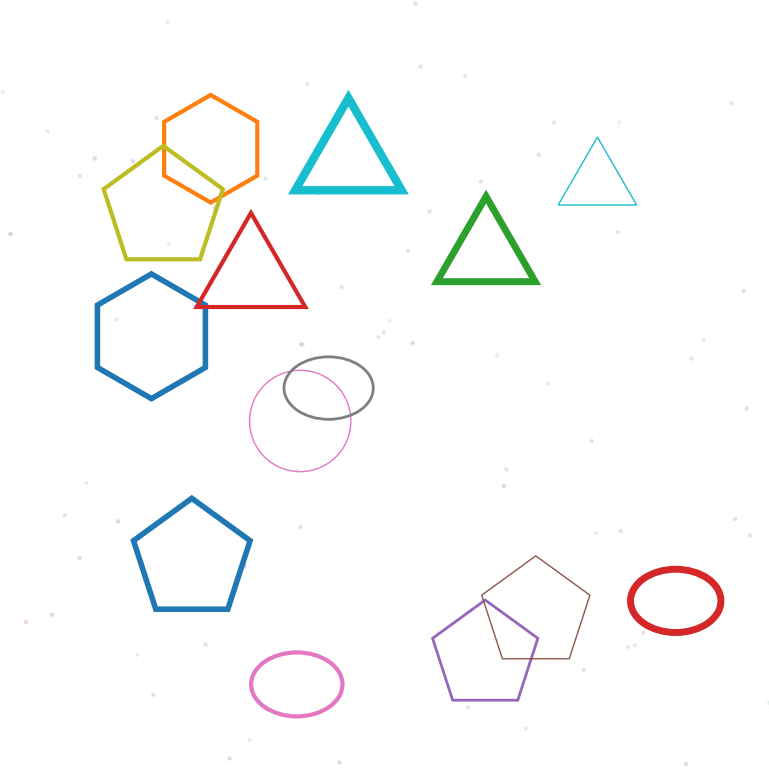[{"shape": "pentagon", "thickness": 2, "radius": 0.4, "center": [0.249, 0.273]}, {"shape": "hexagon", "thickness": 2, "radius": 0.4, "center": [0.197, 0.563]}, {"shape": "hexagon", "thickness": 1.5, "radius": 0.35, "center": [0.274, 0.807]}, {"shape": "triangle", "thickness": 2.5, "radius": 0.37, "center": [0.631, 0.671]}, {"shape": "triangle", "thickness": 1.5, "radius": 0.41, "center": [0.326, 0.642]}, {"shape": "oval", "thickness": 2.5, "radius": 0.29, "center": [0.878, 0.22]}, {"shape": "pentagon", "thickness": 1, "radius": 0.36, "center": [0.63, 0.149]}, {"shape": "pentagon", "thickness": 0.5, "radius": 0.37, "center": [0.696, 0.204]}, {"shape": "oval", "thickness": 1.5, "radius": 0.3, "center": [0.385, 0.111]}, {"shape": "circle", "thickness": 0.5, "radius": 0.33, "center": [0.39, 0.453]}, {"shape": "oval", "thickness": 1, "radius": 0.29, "center": [0.427, 0.496]}, {"shape": "pentagon", "thickness": 1.5, "radius": 0.41, "center": [0.212, 0.729]}, {"shape": "triangle", "thickness": 0.5, "radius": 0.29, "center": [0.776, 0.763]}, {"shape": "triangle", "thickness": 3, "radius": 0.4, "center": [0.453, 0.793]}]